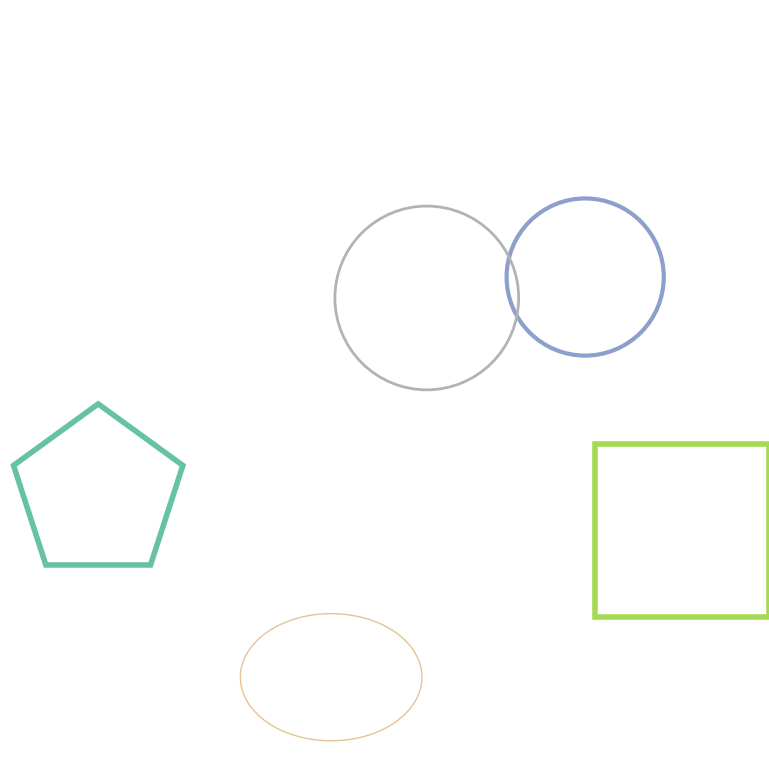[{"shape": "pentagon", "thickness": 2, "radius": 0.58, "center": [0.128, 0.36]}, {"shape": "circle", "thickness": 1.5, "radius": 0.51, "center": [0.76, 0.64]}, {"shape": "square", "thickness": 2, "radius": 0.56, "center": [0.885, 0.311]}, {"shape": "oval", "thickness": 0.5, "radius": 0.59, "center": [0.43, 0.121]}, {"shape": "circle", "thickness": 1, "radius": 0.6, "center": [0.554, 0.613]}]